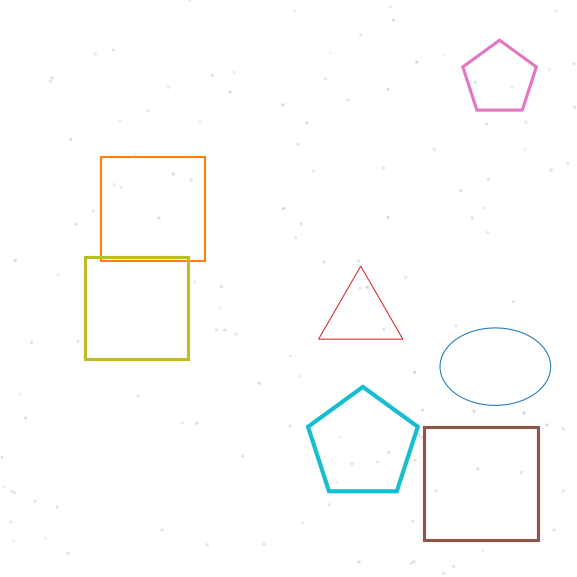[{"shape": "oval", "thickness": 0.5, "radius": 0.48, "center": [0.858, 0.364]}, {"shape": "square", "thickness": 1, "radius": 0.45, "center": [0.264, 0.637]}, {"shape": "triangle", "thickness": 0.5, "radius": 0.42, "center": [0.625, 0.454]}, {"shape": "square", "thickness": 1.5, "radius": 0.49, "center": [0.833, 0.162]}, {"shape": "pentagon", "thickness": 1.5, "radius": 0.33, "center": [0.865, 0.863]}, {"shape": "square", "thickness": 1.5, "radius": 0.44, "center": [0.237, 0.466]}, {"shape": "pentagon", "thickness": 2, "radius": 0.5, "center": [0.628, 0.229]}]